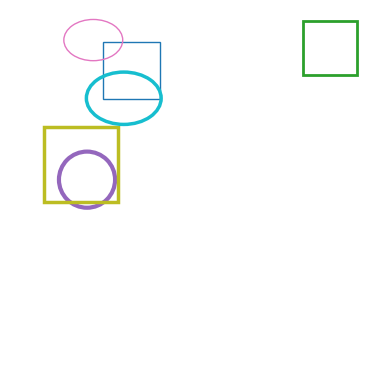[{"shape": "square", "thickness": 1, "radius": 0.37, "center": [0.342, 0.818]}, {"shape": "square", "thickness": 2, "radius": 0.35, "center": [0.857, 0.875]}, {"shape": "circle", "thickness": 3, "radius": 0.36, "center": [0.226, 0.533]}, {"shape": "oval", "thickness": 1, "radius": 0.38, "center": [0.242, 0.896]}, {"shape": "square", "thickness": 2.5, "radius": 0.48, "center": [0.21, 0.573]}, {"shape": "oval", "thickness": 2.5, "radius": 0.49, "center": [0.321, 0.745]}]